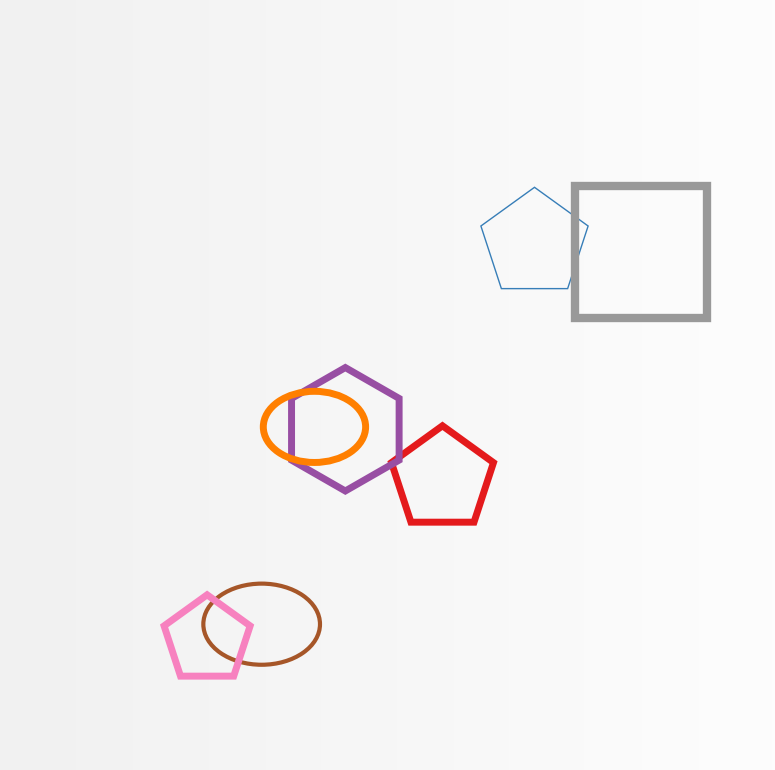[{"shape": "pentagon", "thickness": 2.5, "radius": 0.35, "center": [0.571, 0.378]}, {"shape": "pentagon", "thickness": 0.5, "radius": 0.36, "center": [0.69, 0.684]}, {"shape": "hexagon", "thickness": 2.5, "radius": 0.4, "center": [0.446, 0.442]}, {"shape": "oval", "thickness": 2.5, "radius": 0.33, "center": [0.406, 0.446]}, {"shape": "oval", "thickness": 1.5, "radius": 0.38, "center": [0.338, 0.189]}, {"shape": "pentagon", "thickness": 2.5, "radius": 0.29, "center": [0.267, 0.169]}, {"shape": "square", "thickness": 3, "radius": 0.43, "center": [0.827, 0.673]}]